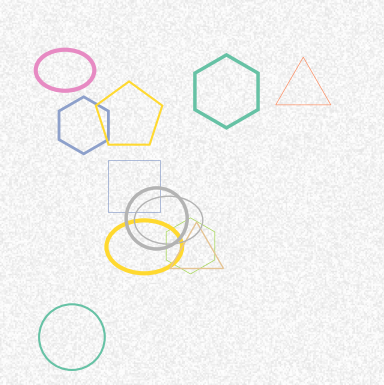[{"shape": "hexagon", "thickness": 2.5, "radius": 0.47, "center": [0.588, 0.763]}, {"shape": "circle", "thickness": 1.5, "radius": 0.43, "center": [0.187, 0.124]}, {"shape": "triangle", "thickness": 0.5, "radius": 0.41, "center": [0.788, 0.769]}, {"shape": "square", "thickness": 0.5, "radius": 0.34, "center": [0.349, 0.516]}, {"shape": "hexagon", "thickness": 2, "radius": 0.37, "center": [0.217, 0.675]}, {"shape": "oval", "thickness": 3, "radius": 0.38, "center": [0.169, 0.818]}, {"shape": "hexagon", "thickness": 0.5, "radius": 0.36, "center": [0.495, 0.361]}, {"shape": "oval", "thickness": 3, "radius": 0.49, "center": [0.375, 0.359]}, {"shape": "pentagon", "thickness": 1.5, "radius": 0.45, "center": [0.335, 0.698]}, {"shape": "triangle", "thickness": 1, "radius": 0.4, "center": [0.511, 0.343]}, {"shape": "oval", "thickness": 1, "radius": 0.44, "center": [0.438, 0.428]}, {"shape": "circle", "thickness": 2.5, "radius": 0.4, "center": [0.407, 0.433]}]